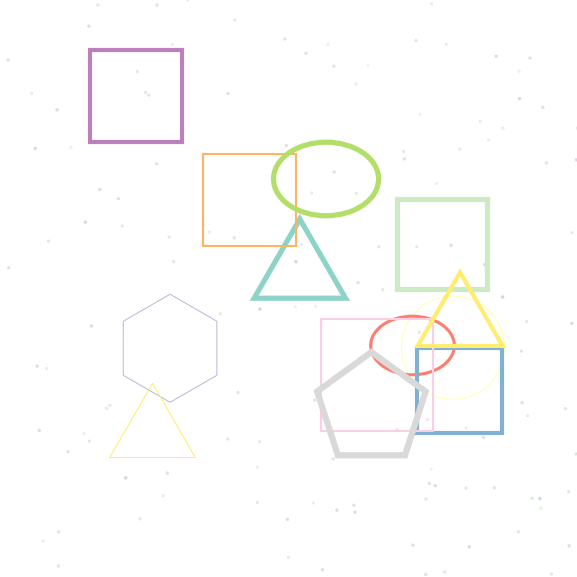[{"shape": "triangle", "thickness": 2.5, "radius": 0.46, "center": [0.519, 0.528]}, {"shape": "circle", "thickness": 0.5, "radius": 0.45, "center": [0.784, 0.397]}, {"shape": "hexagon", "thickness": 0.5, "radius": 0.47, "center": [0.295, 0.396]}, {"shape": "oval", "thickness": 1.5, "radius": 0.36, "center": [0.714, 0.401]}, {"shape": "square", "thickness": 2, "radius": 0.37, "center": [0.796, 0.323]}, {"shape": "square", "thickness": 1, "radius": 0.4, "center": [0.432, 0.653]}, {"shape": "oval", "thickness": 2.5, "radius": 0.45, "center": [0.565, 0.689]}, {"shape": "square", "thickness": 1, "radius": 0.48, "center": [0.653, 0.349]}, {"shape": "pentagon", "thickness": 3, "radius": 0.49, "center": [0.643, 0.291]}, {"shape": "square", "thickness": 2, "radius": 0.4, "center": [0.236, 0.833]}, {"shape": "square", "thickness": 2.5, "radius": 0.39, "center": [0.765, 0.577]}, {"shape": "triangle", "thickness": 0.5, "radius": 0.43, "center": [0.264, 0.25]}, {"shape": "triangle", "thickness": 2, "radius": 0.42, "center": [0.797, 0.443]}]